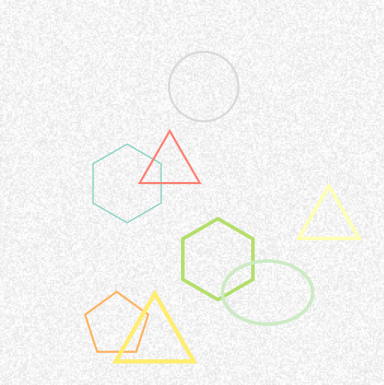[{"shape": "hexagon", "thickness": 1, "radius": 0.51, "center": [0.33, 0.524]}, {"shape": "triangle", "thickness": 2.5, "radius": 0.45, "center": [0.854, 0.426]}, {"shape": "triangle", "thickness": 1.5, "radius": 0.45, "center": [0.441, 0.57]}, {"shape": "pentagon", "thickness": 1.5, "radius": 0.43, "center": [0.303, 0.156]}, {"shape": "hexagon", "thickness": 2.5, "radius": 0.53, "center": [0.566, 0.327]}, {"shape": "circle", "thickness": 1.5, "radius": 0.45, "center": [0.529, 0.775]}, {"shape": "oval", "thickness": 2.5, "radius": 0.59, "center": [0.695, 0.24]}, {"shape": "triangle", "thickness": 3, "radius": 0.59, "center": [0.402, 0.12]}]